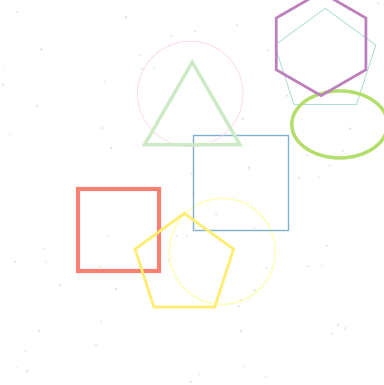[{"shape": "pentagon", "thickness": 0.5, "radius": 0.69, "center": [0.845, 0.84]}, {"shape": "circle", "thickness": 1, "radius": 0.69, "center": [0.577, 0.347]}, {"shape": "square", "thickness": 3, "radius": 0.53, "center": [0.308, 0.402]}, {"shape": "square", "thickness": 1, "radius": 0.62, "center": [0.624, 0.526]}, {"shape": "oval", "thickness": 2.5, "radius": 0.62, "center": [0.882, 0.677]}, {"shape": "circle", "thickness": 0.5, "radius": 0.68, "center": [0.494, 0.756]}, {"shape": "hexagon", "thickness": 2, "radius": 0.67, "center": [0.834, 0.886]}, {"shape": "triangle", "thickness": 2.5, "radius": 0.72, "center": [0.499, 0.696]}, {"shape": "pentagon", "thickness": 2, "radius": 0.67, "center": [0.479, 0.311]}]